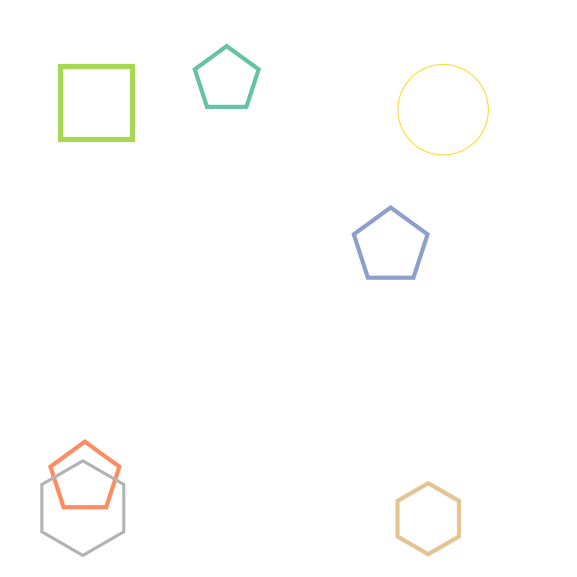[{"shape": "pentagon", "thickness": 2, "radius": 0.29, "center": [0.393, 0.861]}, {"shape": "pentagon", "thickness": 2, "radius": 0.31, "center": [0.147, 0.172]}, {"shape": "pentagon", "thickness": 2, "radius": 0.34, "center": [0.676, 0.573]}, {"shape": "square", "thickness": 2.5, "radius": 0.31, "center": [0.167, 0.822]}, {"shape": "circle", "thickness": 0.5, "radius": 0.39, "center": [0.767, 0.809]}, {"shape": "hexagon", "thickness": 2, "radius": 0.31, "center": [0.742, 0.101]}, {"shape": "hexagon", "thickness": 1.5, "radius": 0.41, "center": [0.143, 0.119]}]